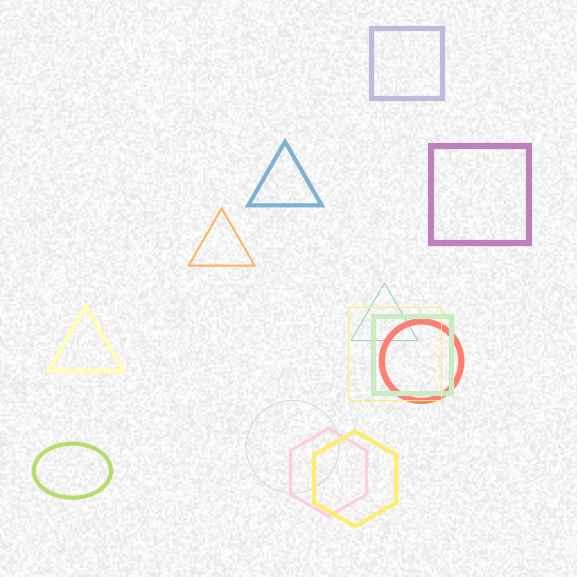[{"shape": "triangle", "thickness": 0.5, "radius": 0.33, "center": [0.666, 0.443]}, {"shape": "triangle", "thickness": 2, "radius": 0.37, "center": [0.149, 0.394]}, {"shape": "square", "thickness": 2.5, "radius": 0.31, "center": [0.704, 0.89]}, {"shape": "circle", "thickness": 3, "radius": 0.34, "center": [0.73, 0.374]}, {"shape": "triangle", "thickness": 2, "radius": 0.37, "center": [0.493, 0.68]}, {"shape": "triangle", "thickness": 1, "radius": 0.33, "center": [0.384, 0.572]}, {"shape": "oval", "thickness": 2, "radius": 0.33, "center": [0.126, 0.184]}, {"shape": "hexagon", "thickness": 1.5, "radius": 0.38, "center": [0.569, 0.181]}, {"shape": "circle", "thickness": 0.5, "radius": 0.4, "center": [0.507, 0.226]}, {"shape": "square", "thickness": 3, "radius": 0.42, "center": [0.831, 0.663]}, {"shape": "square", "thickness": 2.5, "radius": 0.34, "center": [0.713, 0.385]}, {"shape": "hexagon", "thickness": 2, "radius": 0.41, "center": [0.615, 0.17]}, {"shape": "square", "thickness": 0.5, "radius": 0.4, "center": [0.684, 0.387]}]